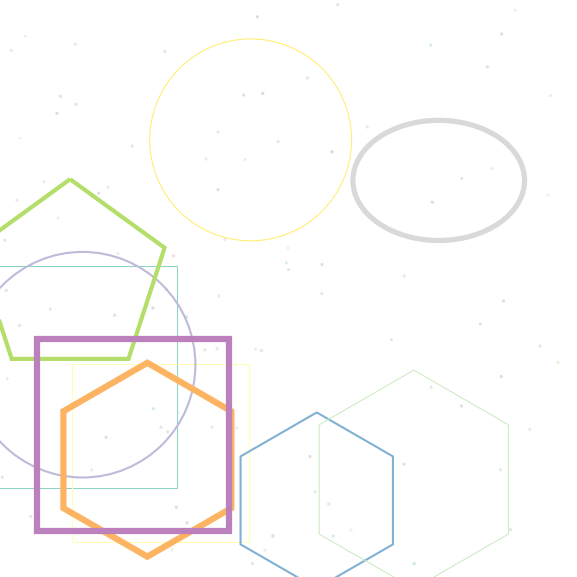[{"shape": "square", "thickness": 0.5, "radius": 0.96, "center": [0.115, 0.346]}, {"shape": "square", "thickness": 0.5, "radius": 0.77, "center": [0.278, 0.215]}, {"shape": "circle", "thickness": 1, "radius": 0.98, "center": [0.143, 0.368]}, {"shape": "hexagon", "thickness": 1, "radius": 0.76, "center": [0.548, 0.133]}, {"shape": "hexagon", "thickness": 3, "radius": 0.84, "center": [0.255, 0.203]}, {"shape": "pentagon", "thickness": 2, "radius": 0.86, "center": [0.121, 0.517]}, {"shape": "oval", "thickness": 2.5, "radius": 0.74, "center": [0.76, 0.687]}, {"shape": "square", "thickness": 3, "radius": 0.83, "center": [0.231, 0.246]}, {"shape": "hexagon", "thickness": 0.5, "radius": 0.95, "center": [0.717, 0.169]}, {"shape": "circle", "thickness": 0.5, "radius": 0.87, "center": [0.434, 0.757]}]